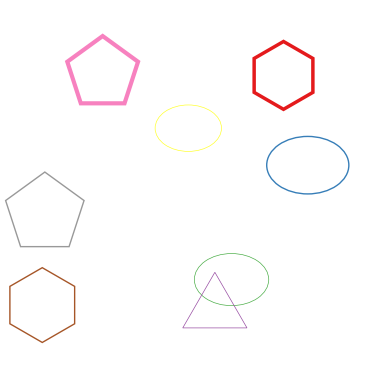[{"shape": "hexagon", "thickness": 2.5, "radius": 0.44, "center": [0.736, 0.804]}, {"shape": "oval", "thickness": 1, "radius": 0.53, "center": [0.799, 0.571]}, {"shape": "oval", "thickness": 0.5, "radius": 0.48, "center": [0.601, 0.274]}, {"shape": "triangle", "thickness": 0.5, "radius": 0.48, "center": [0.558, 0.196]}, {"shape": "oval", "thickness": 0.5, "radius": 0.43, "center": [0.489, 0.667]}, {"shape": "hexagon", "thickness": 1, "radius": 0.49, "center": [0.11, 0.208]}, {"shape": "pentagon", "thickness": 3, "radius": 0.48, "center": [0.267, 0.81]}, {"shape": "pentagon", "thickness": 1, "radius": 0.54, "center": [0.116, 0.446]}]